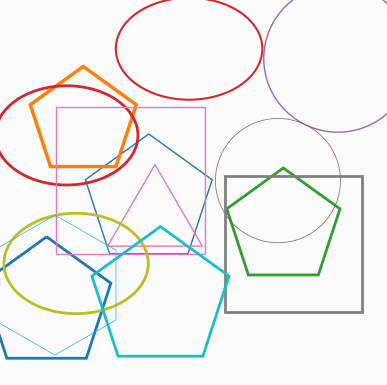[{"shape": "pentagon", "thickness": 2, "radius": 0.87, "center": [0.12, 0.211]}, {"shape": "pentagon", "thickness": 1, "radius": 0.86, "center": [0.384, 0.48]}, {"shape": "pentagon", "thickness": 2.5, "radius": 0.72, "center": [0.215, 0.684]}, {"shape": "pentagon", "thickness": 2, "radius": 0.77, "center": [0.731, 0.41]}, {"shape": "oval", "thickness": 1.5, "radius": 0.95, "center": [0.488, 0.873]}, {"shape": "oval", "thickness": 2, "radius": 0.92, "center": [0.172, 0.648]}, {"shape": "circle", "thickness": 1, "radius": 0.96, "center": [0.872, 0.848]}, {"shape": "circle", "thickness": 0.5, "radius": 0.81, "center": [0.717, 0.531]}, {"shape": "triangle", "thickness": 1, "radius": 0.71, "center": [0.4, 0.431]}, {"shape": "square", "thickness": 1, "radius": 0.96, "center": [0.336, 0.531]}, {"shape": "square", "thickness": 2, "radius": 0.88, "center": [0.758, 0.366]}, {"shape": "oval", "thickness": 2, "radius": 0.93, "center": [0.196, 0.316]}, {"shape": "pentagon", "thickness": 2, "radius": 0.93, "center": [0.414, 0.225]}, {"shape": "hexagon", "thickness": 0.5, "radius": 0.91, "center": [0.142, 0.26]}]